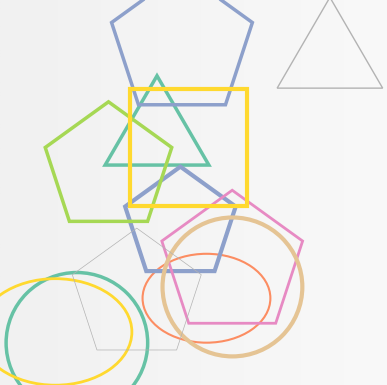[{"shape": "circle", "thickness": 2.5, "radius": 0.91, "center": [0.198, 0.109]}, {"shape": "triangle", "thickness": 2.5, "radius": 0.77, "center": [0.405, 0.649]}, {"shape": "oval", "thickness": 1.5, "radius": 0.82, "center": [0.533, 0.225]}, {"shape": "pentagon", "thickness": 3, "radius": 0.75, "center": [0.466, 0.417]}, {"shape": "pentagon", "thickness": 2.5, "radius": 0.96, "center": [0.47, 0.882]}, {"shape": "pentagon", "thickness": 2, "radius": 0.95, "center": [0.599, 0.315]}, {"shape": "pentagon", "thickness": 2.5, "radius": 0.86, "center": [0.28, 0.564]}, {"shape": "square", "thickness": 3, "radius": 0.75, "center": [0.487, 0.617]}, {"shape": "oval", "thickness": 2, "radius": 0.99, "center": [0.143, 0.138]}, {"shape": "circle", "thickness": 3, "radius": 0.9, "center": [0.6, 0.255]}, {"shape": "pentagon", "thickness": 0.5, "radius": 0.87, "center": [0.353, 0.232]}, {"shape": "triangle", "thickness": 1, "radius": 0.79, "center": [0.851, 0.85]}]